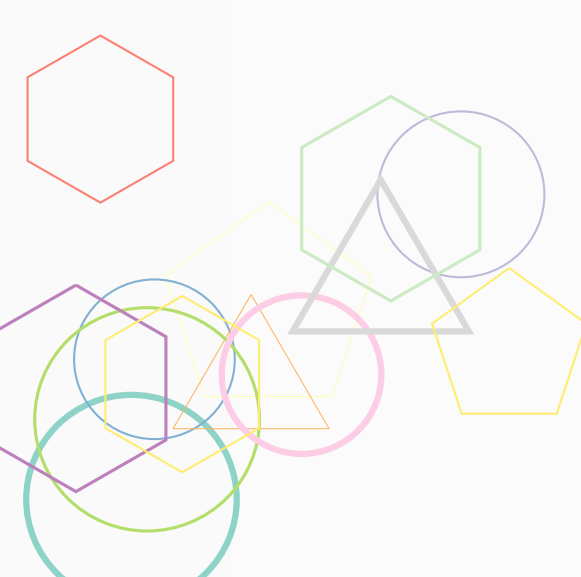[{"shape": "circle", "thickness": 3, "radius": 0.91, "center": [0.226, 0.134]}, {"shape": "pentagon", "thickness": 0.5, "radius": 0.93, "center": [0.462, 0.463]}, {"shape": "circle", "thickness": 1, "radius": 0.72, "center": [0.793, 0.663]}, {"shape": "hexagon", "thickness": 1, "radius": 0.72, "center": [0.173, 0.793]}, {"shape": "circle", "thickness": 1, "radius": 0.69, "center": [0.266, 0.377]}, {"shape": "triangle", "thickness": 0.5, "radius": 0.78, "center": [0.432, 0.334]}, {"shape": "circle", "thickness": 1.5, "radius": 0.97, "center": [0.253, 0.273]}, {"shape": "circle", "thickness": 3, "radius": 0.69, "center": [0.519, 0.35]}, {"shape": "triangle", "thickness": 3, "radius": 0.88, "center": [0.655, 0.513]}, {"shape": "hexagon", "thickness": 1.5, "radius": 0.89, "center": [0.131, 0.327]}, {"shape": "hexagon", "thickness": 1.5, "radius": 0.89, "center": [0.672, 0.655]}, {"shape": "hexagon", "thickness": 1, "radius": 0.76, "center": [0.314, 0.334]}, {"shape": "pentagon", "thickness": 1, "radius": 0.7, "center": [0.876, 0.396]}]